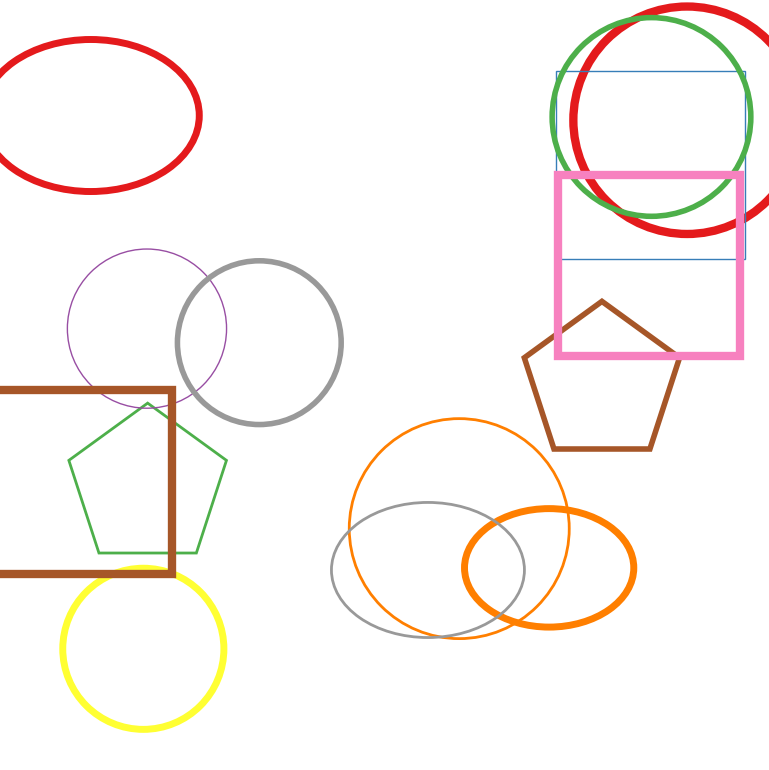[{"shape": "circle", "thickness": 3, "radius": 0.74, "center": [0.892, 0.844]}, {"shape": "oval", "thickness": 2.5, "radius": 0.71, "center": [0.118, 0.85]}, {"shape": "square", "thickness": 0.5, "radius": 0.61, "center": [0.845, 0.785]}, {"shape": "circle", "thickness": 2, "radius": 0.65, "center": [0.846, 0.848]}, {"shape": "pentagon", "thickness": 1, "radius": 0.54, "center": [0.192, 0.369]}, {"shape": "circle", "thickness": 0.5, "radius": 0.52, "center": [0.191, 0.573]}, {"shape": "oval", "thickness": 2.5, "radius": 0.55, "center": [0.713, 0.263]}, {"shape": "circle", "thickness": 1, "radius": 0.71, "center": [0.596, 0.313]}, {"shape": "circle", "thickness": 2.5, "radius": 0.52, "center": [0.186, 0.157]}, {"shape": "pentagon", "thickness": 2, "radius": 0.53, "center": [0.782, 0.503]}, {"shape": "square", "thickness": 3, "radius": 0.6, "center": [0.104, 0.374]}, {"shape": "square", "thickness": 3, "radius": 0.59, "center": [0.843, 0.655]}, {"shape": "oval", "thickness": 1, "radius": 0.63, "center": [0.556, 0.26]}, {"shape": "circle", "thickness": 2, "radius": 0.53, "center": [0.337, 0.555]}]